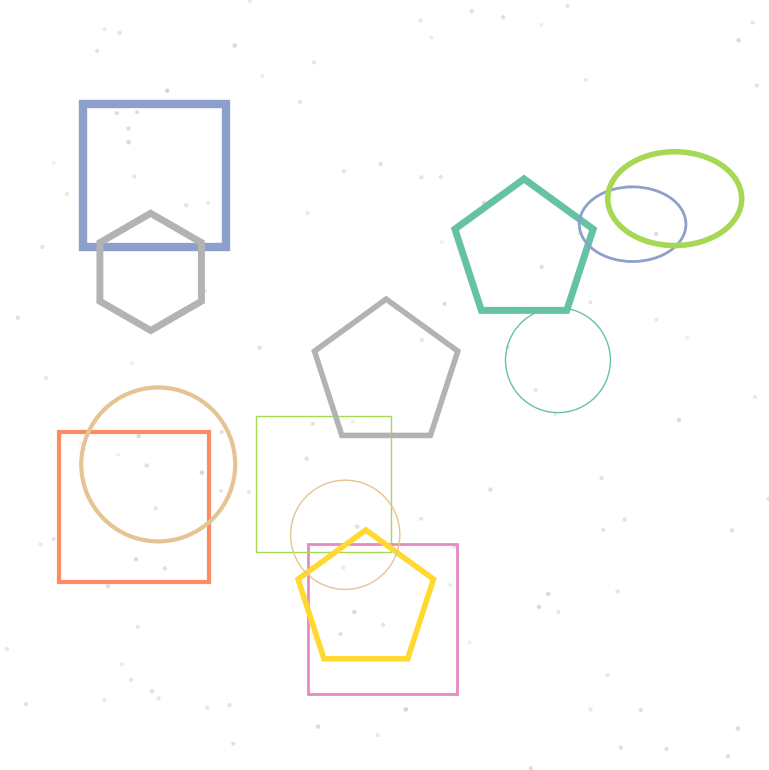[{"shape": "pentagon", "thickness": 2.5, "radius": 0.47, "center": [0.681, 0.673]}, {"shape": "circle", "thickness": 0.5, "radius": 0.34, "center": [0.725, 0.532]}, {"shape": "square", "thickness": 1.5, "radius": 0.49, "center": [0.174, 0.342]}, {"shape": "oval", "thickness": 1, "radius": 0.35, "center": [0.822, 0.709]}, {"shape": "square", "thickness": 3, "radius": 0.46, "center": [0.2, 0.772]}, {"shape": "square", "thickness": 1, "radius": 0.48, "center": [0.497, 0.196]}, {"shape": "square", "thickness": 0.5, "radius": 0.44, "center": [0.42, 0.371]}, {"shape": "oval", "thickness": 2, "radius": 0.43, "center": [0.876, 0.742]}, {"shape": "pentagon", "thickness": 2, "radius": 0.46, "center": [0.475, 0.219]}, {"shape": "circle", "thickness": 0.5, "radius": 0.35, "center": [0.448, 0.305]}, {"shape": "circle", "thickness": 1.5, "radius": 0.5, "center": [0.205, 0.397]}, {"shape": "pentagon", "thickness": 2, "radius": 0.49, "center": [0.501, 0.514]}, {"shape": "hexagon", "thickness": 2.5, "radius": 0.38, "center": [0.196, 0.647]}]